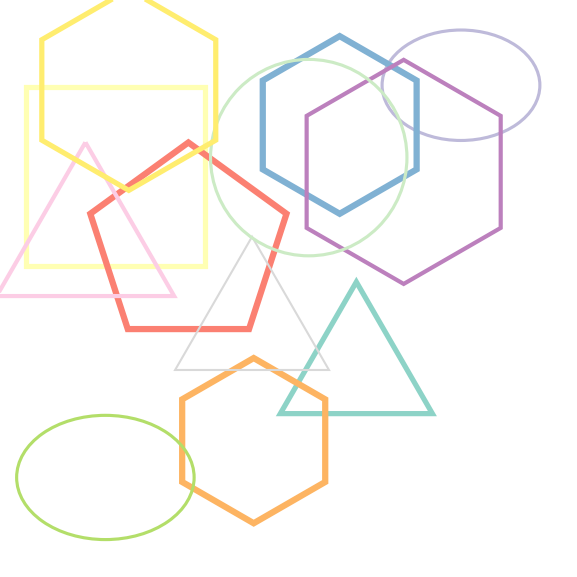[{"shape": "triangle", "thickness": 2.5, "radius": 0.76, "center": [0.617, 0.359]}, {"shape": "square", "thickness": 2.5, "radius": 0.77, "center": [0.2, 0.694]}, {"shape": "oval", "thickness": 1.5, "radius": 0.68, "center": [0.798, 0.852]}, {"shape": "pentagon", "thickness": 3, "radius": 0.89, "center": [0.326, 0.574]}, {"shape": "hexagon", "thickness": 3, "radius": 0.77, "center": [0.588, 0.783]}, {"shape": "hexagon", "thickness": 3, "radius": 0.72, "center": [0.439, 0.236]}, {"shape": "oval", "thickness": 1.5, "radius": 0.77, "center": [0.182, 0.172]}, {"shape": "triangle", "thickness": 2, "radius": 0.89, "center": [0.148, 0.575]}, {"shape": "triangle", "thickness": 1, "radius": 0.77, "center": [0.436, 0.435]}, {"shape": "hexagon", "thickness": 2, "radius": 0.97, "center": [0.699, 0.701]}, {"shape": "circle", "thickness": 1.5, "radius": 0.85, "center": [0.535, 0.726]}, {"shape": "hexagon", "thickness": 2.5, "radius": 0.87, "center": [0.223, 0.843]}]